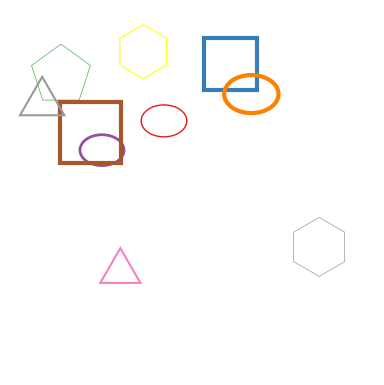[{"shape": "oval", "thickness": 1, "radius": 0.3, "center": [0.426, 0.686]}, {"shape": "square", "thickness": 3, "radius": 0.34, "center": [0.598, 0.834]}, {"shape": "pentagon", "thickness": 0.5, "radius": 0.4, "center": [0.158, 0.805]}, {"shape": "oval", "thickness": 2, "radius": 0.29, "center": [0.265, 0.61]}, {"shape": "oval", "thickness": 3, "radius": 0.35, "center": [0.653, 0.756]}, {"shape": "hexagon", "thickness": 1, "radius": 0.35, "center": [0.372, 0.866]}, {"shape": "square", "thickness": 3, "radius": 0.4, "center": [0.236, 0.656]}, {"shape": "triangle", "thickness": 1.5, "radius": 0.3, "center": [0.313, 0.295]}, {"shape": "triangle", "thickness": 1.5, "radius": 0.33, "center": [0.11, 0.734]}, {"shape": "hexagon", "thickness": 0.5, "radius": 0.38, "center": [0.829, 0.359]}]